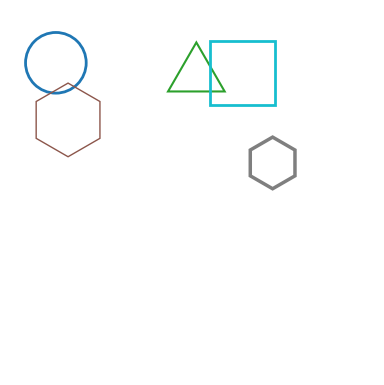[{"shape": "circle", "thickness": 2, "radius": 0.39, "center": [0.145, 0.837]}, {"shape": "triangle", "thickness": 1.5, "radius": 0.42, "center": [0.51, 0.805]}, {"shape": "hexagon", "thickness": 1, "radius": 0.48, "center": [0.177, 0.689]}, {"shape": "hexagon", "thickness": 2.5, "radius": 0.34, "center": [0.708, 0.577]}, {"shape": "square", "thickness": 2, "radius": 0.42, "center": [0.629, 0.81]}]